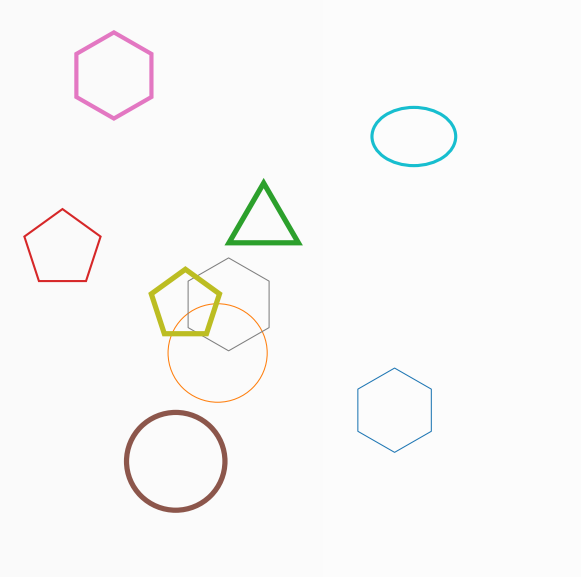[{"shape": "hexagon", "thickness": 0.5, "radius": 0.36, "center": [0.679, 0.289]}, {"shape": "circle", "thickness": 0.5, "radius": 0.43, "center": [0.374, 0.388]}, {"shape": "triangle", "thickness": 2.5, "radius": 0.34, "center": [0.454, 0.613]}, {"shape": "pentagon", "thickness": 1, "radius": 0.34, "center": [0.107, 0.568]}, {"shape": "circle", "thickness": 2.5, "radius": 0.42, "center": [0.302, 0.2]}, {"shape": "hexagon", "thickness": 2, "radius": 0.37, "center": [0.196, 0.868]}, {"shape": "hexagon", "thickness": 0.5, "radius": 0.4, "center": [0.393, 0.472]}, {"shape": "pentagon", "thickness": 2.5, "radius": 0.31, "center": [0.319, 0.471]}, {"shape": "oval", "thickness": 1.5, "radius": 0.36, "center": [0.712, 0.763]}]